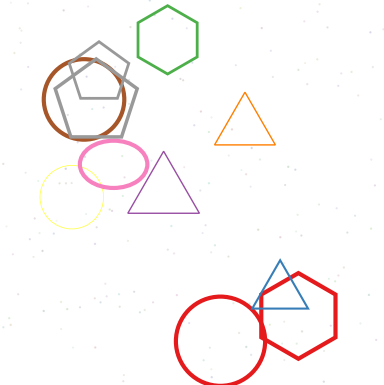[{"shape": "circle", "thickness": 3, "radius": 0.58, "center": [0.573, 0.114]}, {"shape": "hexagon", "thickness": 3, "radius": 0.56, "center": [0.775, 0.179]}, {"shape": "triangle", "thickness": 1.5, "radius": 0.42, "center": [0.728, 0.24]}, {"shape": "hexagon", "thickness": 2, "radius": 0.44, "center": [0.435, 0.896]}, {"shape": "triangle", "thickness": 1, "radius": 0.54, "center": [0.425, 0.5]}, {"shape": "triangle", "thickness": 1, "radius": 0.46, "center": [0.636, 0.669]}, {"shape": "circle", "thickness": 0.5, "radius": 0.41, "center": [0.187, 0.488]}, {"shape": "circle", "thickness": 3, "radius": 0.52, "center": [0.218, 0.742]}, {"shape": "oval", "thickness": 3, "radius": 0.44, "center": [0.295, 0.573]}, {"shape": "pentagon", "thickness": 2, "radius": 0.41, "center": [0.257, 0.81]}, {"shape": "pentagon", "thickness": 2.5, "radius": 0.56, "center": [0.25, 0.735]}]